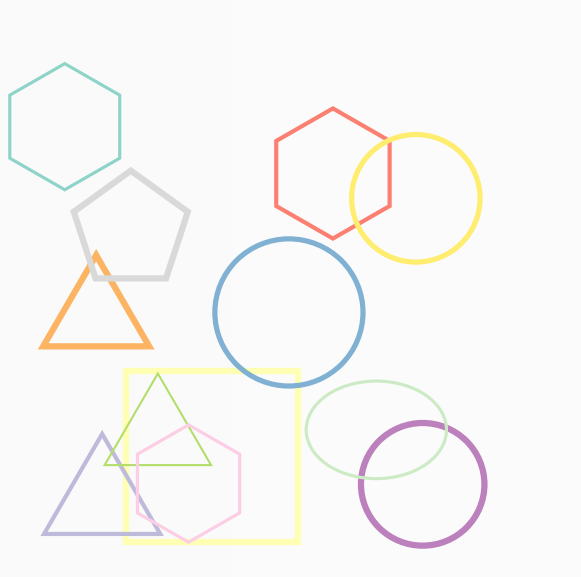[{"shape": "hexagon", "thickness": 1.5, "radius": 0.55, "center": [0.111, 0.78]}, {"shape": "square", "thickness": 3, "radius": 0.74, "center": [0.365, 0.208]}, {"shape": "triangle", "thickness": 2, "radius": 0.58, "center": [0.176, 0.132]}, {"shape": "hexagon", "thickness": 2, "radius": 0.56, "center": [0.573, 0.699]}, {"shape": "circle", "thickness": 2.5, "radius": 0.64, "center": [0.497, 0.458]}, {"shape": "triangle", "thickness": 3, "radius": 0.53, "center": [0.165, 0.452]}, {"shape": "triangle", "thickness": 1, "radius": 0.53, "center": [0.272, 0.247]}, {"shape": "hexagon", "thickness": 1.5, "radius": 0.51, "center": [0.324, 0.162]}, {"shape": "pentagon", "thickness": 3, "radius": 0.52, "center": [0.225, 0.6]}, {"shape": "circle", "thickness": 3, "radius": 0.53, "center": [0.727, 0.16]}, {"shape": "oval", "thickness": 1.5, "radius": 0.6, "center": [0.647, 0.255]}, {"shape": "circle", "thickness": 2.5, "radius": 0.55, "center": [0.715, 0.656]}]